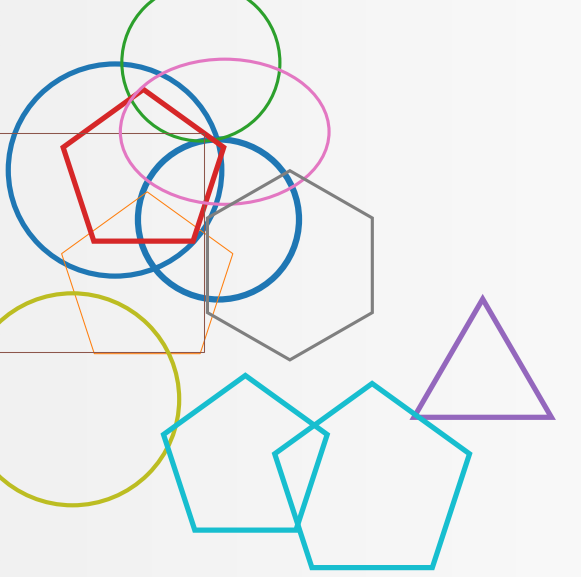[{"shape": "circle", "thickness": 2.5, "radius": 0.92, "center": [0.198, 0.705]}, {"shape": "circle", "thickness": 3, "radius": 0.69, "center": [0.376, 0.619]}, {"shape": "pentagon", "thickness": 0.5, "radius": 0.77, "center": [0.253, 0.512]}, {"shape": "circle", "thickness": 1.5, "radius": 0.68, "center": [0.346, 0.891]}, {"shape": "pentagon", "thickness": 2.5, "radius": 0.73, "center": [0.247, 0.699]}, {"shape": "triangle", "thickness": 2.5, "radius": 0.68, "center": [0.83, 0.345]}, {"shape": "square", "thickness": 0.5, "radius": 0.95, "center": [0.161, 0.579]}, {"shape": "oval", "thickness": 1.5, "radius": 0.9, "center": [0.387, 0.771]}, {"shape": "hexagon", "thickness": 1.5, "radius": 0.82, "center": [0.499, 0.54]}, {"shape": "circle", "thickness": 2, "radius": 0.92, "center": [0.125, 0.308]}, {"shape": "pentagon", "thickness": 2.5, "radius": 0.88, "center": [0.64, 0.159]}, {"shape": "pentagon", "thickness": 2.5, "radius": 0.74, "center": [0.422, 0.201]}]